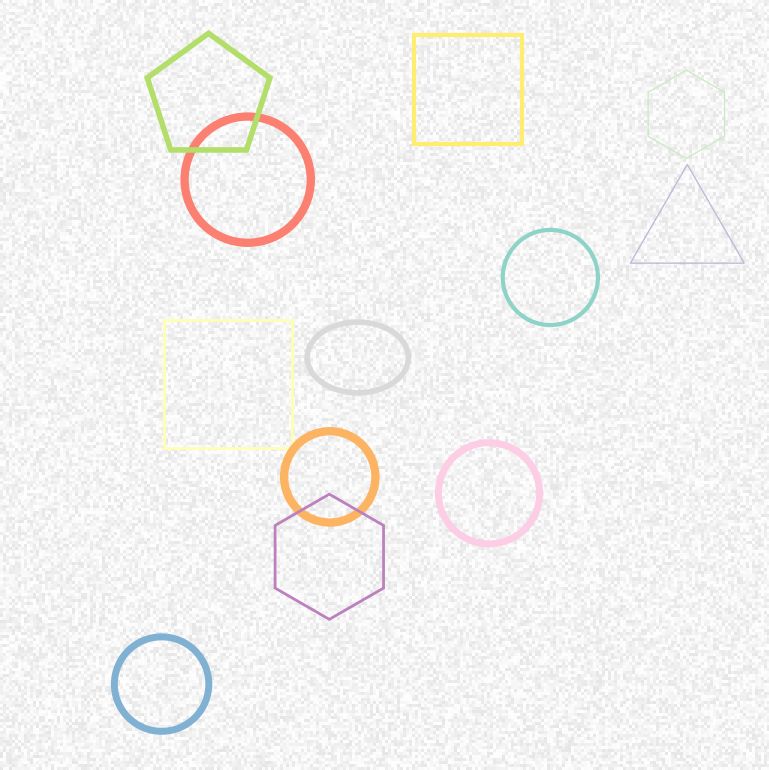[{"shape": "circle", "thickness": 1.5, "radius": 0.31, "center": [0.715, 0.64]}, {"shape": "square", "thickness": 1, "radius": 0.42, "center": [0.297, 0.501]}, {"shape": "triangle", "thickness": 0.5, "radius": 0.43, "center": [0.893, 0.701]}, {"shape": "circle", "thickness": 3, "radius": 0.41, "center": [0.322, 0.767]}, {"shape": "circle", "thickness": 2.5, "radius": 0.31, "center": [0.21, 0.112]}, {"shape": "circle", "thickness": 3, "radius": 0.3, "center": [0.428, 0.381]}, {"shape": "pentagon", "thickness": 2, "radius": 0.42, "center": [0.271, 0.873]}, {"shape": "circle", "thickness": 2.5, "radius": 0.33, "center": [0.635, 0.359]}, {"shape": "oval", "thickness": 2, "radius": 0.33, "center": [0.465, 0.536]}, {"shape": "hexagon", "thickness": 1, "radius": 0.41, "center": [0.428, 0.277]}, {"shape": "hexagon", "thickness": 0.5, "radius": 0.29, "center": [0.891, 0.852]}, {"shape": "square", "thickness": 1.5, "radius": 0.35, "center": [0.608, 0.884]}]